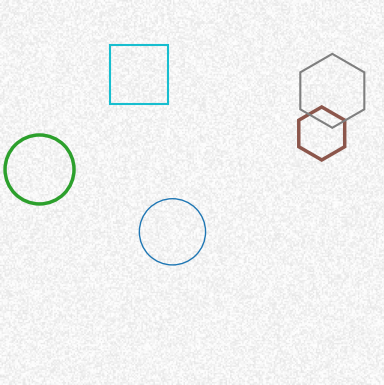[{"shape": "circle", "thickness": 1, "radius": 0.43, "center": [0.448, 0.398]}, {"shape": "circle", "thickness": 2.5, "radius": 0.45, "center": [0.103, 0.56]}, {"shape": "hexagon", "thickness": 2.5, "radius": 0.34, "center": [0.836, 0.653]}, {"shape": "hexagon", "thickness": 1.5, "radius": 0.48, "center": [0.863, 0.764]}, {"shape": "square", "thickness": 1.5, "radius": 0.38, "center": [0.362, 0.807]}]